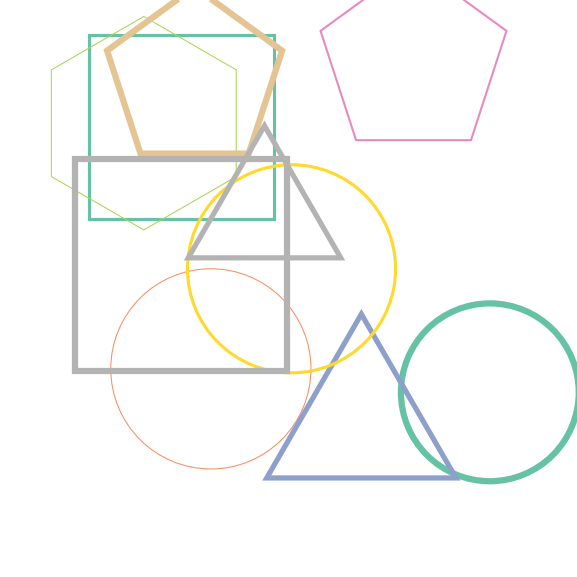[{"shape": "square", "thickness": 1.5, "radius": 0.8, "center": [0.314, 0.779]}, {"shape": "circle", "thickness": 3, "radius": 0.77, "center": [0.848, 0.32]}, {"shape": "circle", "thickness": 0.5, "radius": 0.87, "center": [0.365, 0.36]}, {"shape": "triangle", "thickness": 2.5, "radius": 0.95, "center": [0.626, 0.266]}, {"shape": "pentagon", "thickness": 1, "radius": 0.85, "center": [0.716, 0.893]}, {"shape": "hexagon", "thickness": 0.5, "radius": 0.92, "center": [0.249, 0.786]}, {"shape": "circle", "thickness": 1.5, "radius": 0.9, "center": [0.505, 0.534]}, {"shape": "pentagon", "thickness": 3, "radius": 0.8, "center": [0.337, 0.862]}, {"shape": "square", "thickness": 3, "radius": 0.92, "center": [0.313, 0.541]}, {"shape": "triangle", "thickness": 2.5, "radius": 0.76, "center": [0.458, 0.629]}]